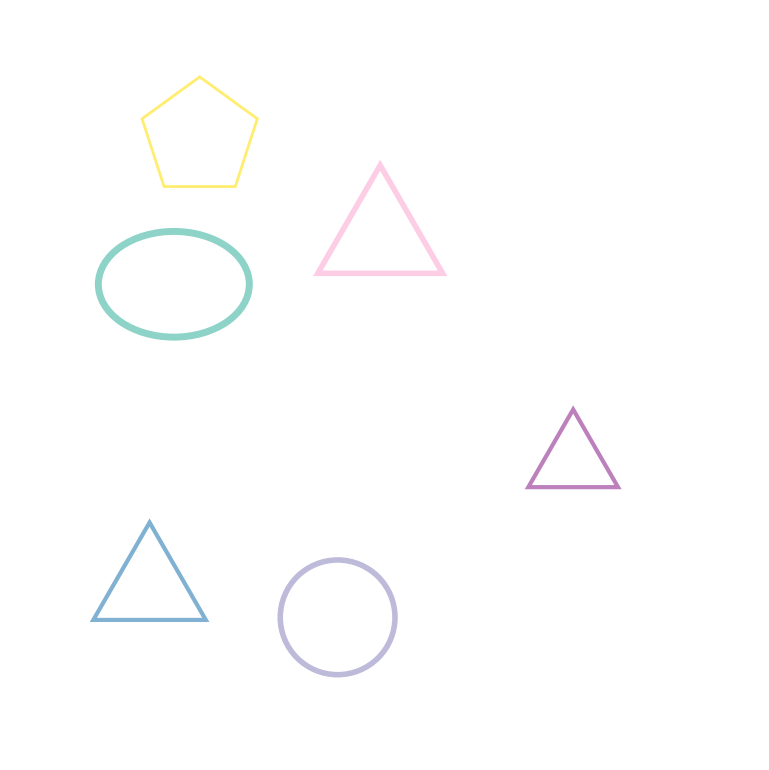[{"shape": "oval", "thickness": 2.5, "radius": 0.49, "center": [0.226, 0.631]}, {"shape": "circle", "thickness": 2, "radius": 0.37, "center": [0.438, 0.198]}, {"shape": "triangle", "thickness": 1.5, "radius": 0.42, "center": [0.194, 0.237]}, {"shape": "triangle", "thickness": 2, "radius": 0.47, "center": [0.494, 0.692]}, {"shape": "triangle", "thickness": 1.5, "radius": 0.34, "center": [0.744, 0.401]}, {"shape": "pentagon", "thickness": 1, "radius": 0.39, "center": [0.259, 0.821]}]